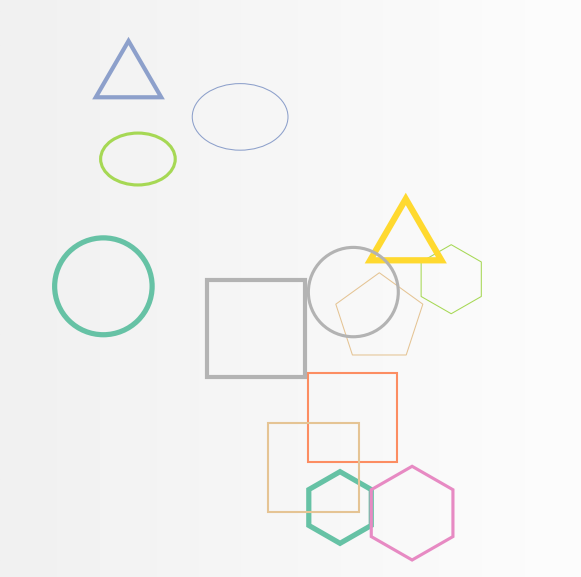[{"shape": "circle", "thickness": 2.5, "radius": 0.42, "center": [0.178, 0.503]}, {"shape": "hexagon", "thickness": 2.5, "radius": 0.31, "center": [0.585, 0.12]}, {"shape": "square", "thickness": 1, "radius": 0.38, "center": [0.607, 0.276]}, {"shape": "triangle", "thickness": 2, "radius": 0.33, "center": [0.221, 0.863]}, {"shape": "oval", "thickness": 0.5, "radius": 0.41, "center": [0.413, 0.797]}, {"shape": "hexagon", "thickness": 1.5, "radius": 0.41, "center": [0.709, 0.111]}, {"shape": "hexagon", "thickness": 0.5, "radius": 0.3, "center": [0.776, 0.516]}, {"shape": "oval", "thickness": 1.5, "radius": 0.32, "center": [0.237, 0.724]}, {"shape": "triangle", "thickness": 3, "radius": 0.35, "center": [0.698, 0.584]}, {"shape": "square", "thickness": 1, "radius": 0.39, "center": [0.539, 0.19]}, {"shape": "pentagon", "thickness": 0.5, "radius": 0.39, "center": [0.653, 0.448]}, {"shape": "circle", "thickness": 1.5, "radius": 0.39, "center": [0.608, 0.493]}, {"shape": "square", "thickness": 2, "radius": 0.42, "center": [0.441, 0.431]}]